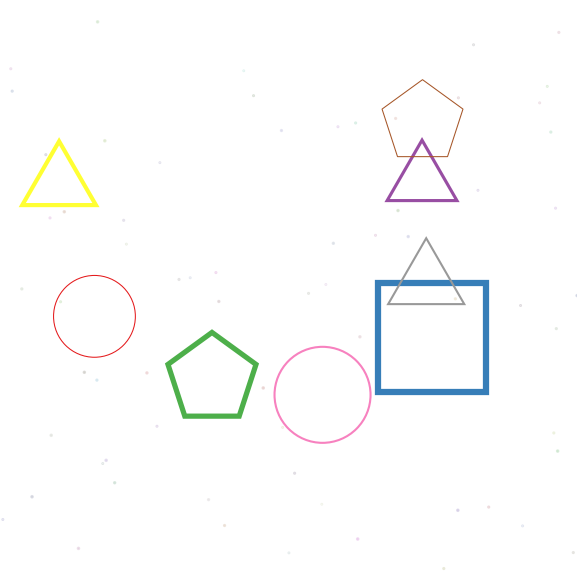[{"shape": "circle", "thickness": 0.5, "radius": 0.35, "center": [0.164, 0.451]}, {"shape": "square", "thickness": 3, "radius": 0.47, "center": [0.748, 0.415]}, {"shape": "pentagon", "thickness": 2.5, "radius": 0.4, "center": [0.367, 0.343]}, {"shape": "triangle", "thickness": 1.5, "radius": 0.35, "center": [0.731, 0.687]}, {"shape": "triangle", "thickness": 2, "radius": 0.37, "center": [0.102, 0.681]}, {"shape": "pentagon", "thickness": 0.5, "radius": 0.37, "center": [0.732, 0.787]}, {"shape": "circle", "thickness": 1, "radius": 0.42, "center": [0.559, 0.315]}, {"shape": "triangle", "thickness": 1, "radius": 0.38, "center": [0.738, 0.511]}]